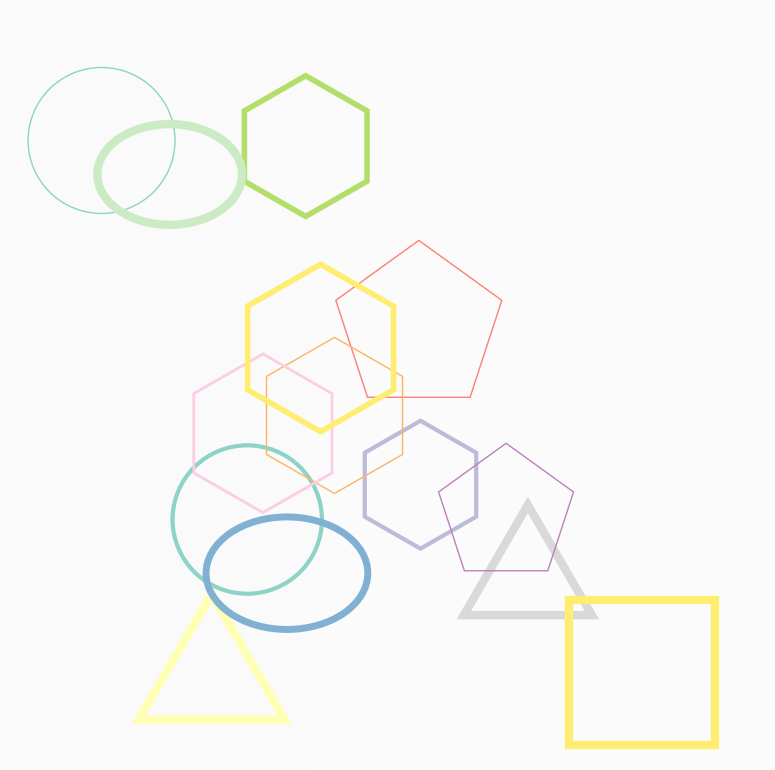[{"shape": "circle", "thickness": 0.5, "radius": 0.47, "center": [0.131, 0.818]}, {"shape": "circle", "thickness": 1.5, "radius": 0.48, "center": [0.319, 0.325]}, {"shape": "triangle", "thickness": 3, "radius": 0.54, "center": [0.273, 0.12]}, {"shape": "hexagon", "thickness": 1.5, "radius": 0.42, "center": [0.543, 0.371]}, {"shape": "pentagon", "thickness": 0.5, "radius": 0.56, "center": [0.54, 0.575]}, {"shape": "oval", "thickness": 2.5, "radius": 0.52, "center": [0.37, 0.256]}, {"shape": "hexagon", "thickness": 0.5, "radius": 0.51, "center": [0.432, 0.46]}, {"shape": "hexagon", "thickness": 2, "radius": 0.46, "center": [0.394, 0.81]}, {"shape": "hexagon", "thickness": 1, "radius": 0.52, "center": [0.339, 0.437]}, {"shape": "triangle", "thickness": 3, "radius": 0.48, "center": [0.681, 0.249]}, {"shape": "pentagon", "thickness": 0.5, "radius": 0.46, "center": [0.653, 0.333]}, {"shape": "oval", "thickness": 3, "radius": 0.47, "center": [0.219, 0.773]}, {"shape": "hexagon", "thickness": 2, "radius": 0.54, "center": [0.414, 0.548]}, {"shape": "square", "thickness": 3, "radius": 0.47, "center": [0.828, 0.127]}]